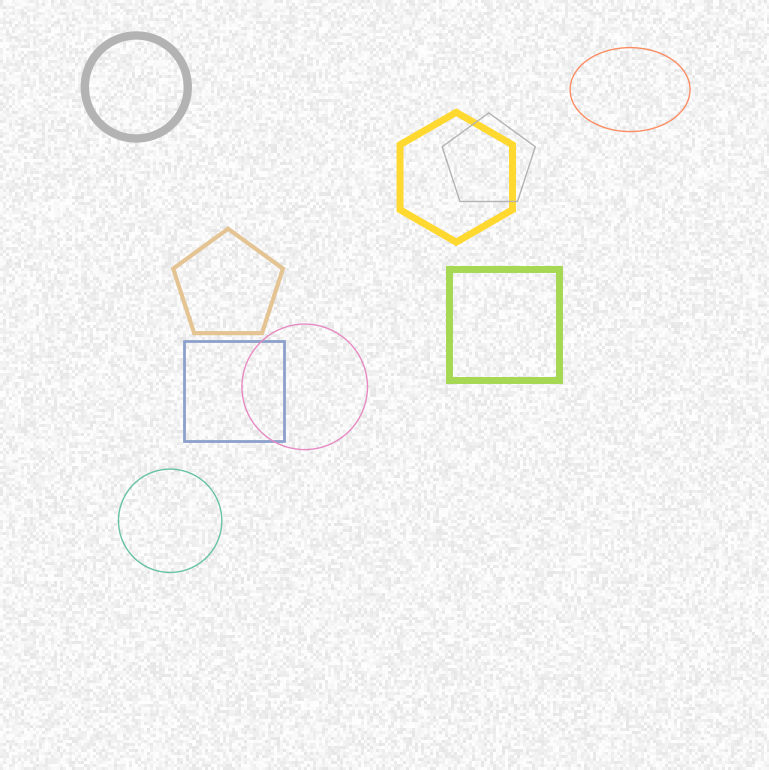[{"shape": "circle", "thickness": 0.5, "radius": 0.34, "center": [0.221, 0.324]}, {"shape": "oval", "thickness": 0.5, "radius": 0.39, "center": [0.818, 0.884]}, {"shape": "square", "thickness": 1, "radius": 0.33, "center": [0.304, 0.492]}, {"shape": "circle", "thickness": 0.5, "radius": 0.41, "center": [0.396, 0.498]}, {"shape": "square", "thickness": 2.5, "radius": 0.36, "center": [0.654, 0.578]}, {"shape": "hexagon", "thickness": 2.5, "radius": 0.42, "center": [0.593, 0.77]}, {"shape": "pentagon", "thickness": 1.5, "radius": 0.37, "center": [0.296, 0.628]}, {"shape": "circle", "thickness": 3, "radius": 0.33, "center": [0.177, 0.887]}, {"shape": "pentagon", "thickness": 0.5, "radius": 0.32, "center": [0.635, 0.79]}]